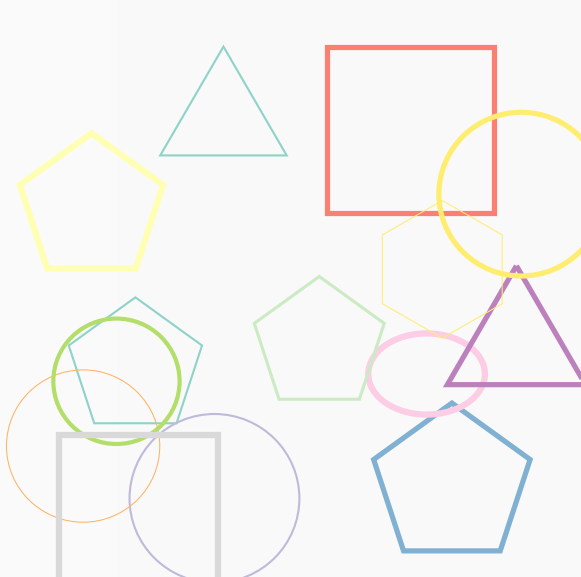[{"shape": "triangle", "thickness": 1, "radius": 0.63, "center": [0.384, 0.793]}, {"shape": "pentagon", "thickness": 1, "radius": 0.6, "center": [0.233, 0.364]}, {"shape": "pentagon", "thickness": 3, "radius": 0.65, "center": [0.157, 0.639]}, {"shape": "circle", "thickness": 1, "radius": 0.73, "center": [0.369, 0.136]}, {"shape": "square", "thickness": 2.5, "radius": 0.72, "center": [0.707, 0.773]}, {"shape": "pentagon", "thickness": 2.5, "radius": 0.71, "center": [0.777, 0.16]}, {"shape": "circle", "thickness": 0.5, "radius": 0.66, "center": [0.143, 0.227]}, {"shape": "circle", "thickness": 2, "radius": 0.54, "center": [0.2, 0.339]}, {"shape": "oval", "thickness": 3, "radius": 0.5, "center": [0.734, 0.352]}, {"shape": "square", "thickness": 3, "radius": 0.68, "center": [0.238, 0.11]}, {"shape": "triangle", "thickness": 2.5, "radius": 0.69, "center": [0.888, 0.402]}, {"shape": "pentagon", "thickness": 1.5, "radius": 0.59, "center": [0.549, 0.403]}, {"shape": "circle", "thickness": 2.5, "radius": 0.71, "center": [0.897, 0.663]}, {"shape": "hexagon", "thickness": 0.5, "radius": 0.6, "center": [0.761, 0.533]}]